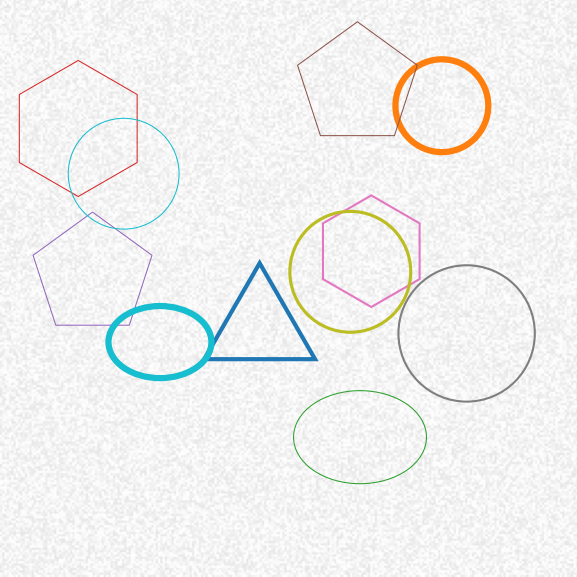[{"shape": "triangle", "thickness": 2, "radius": 0.55, "center": [0.45, 0.433]}, {"shape": "circle", "thickness": 3, "radius": 0.4, "center": [0.765, 0.816]}, {"shape": "oval", "thickness": 0.5, "radius": 0.58, "center": [0.623, 0.242]}, {"shape": "hexagon", "thickness": 0.5, "radius": 0.59, "center": [0.135, 0.777]}, {"shape": "pentagon", "thickness": 0.5, "radius": 0.54, "center": [0.16, 0.524]}, {"shape": "pentagon", "thickness": 0.5, "radius": 0.54, "center": [0.619, 0.852]}, {"shape": "hexagon", "thickness": 1, "radius": 0.48, "center": [0.643, 0.564]}, {"shape": "circle", "thickness": 1, "radius": 0.59, "center": [0.808, 0.422]}, {"shape": "circle", "thickness": 1.5, "radius": 0.52, "center": [0.607, 0.528]}, {"shape": "circle", "thickness": 0.5, "radius": 0.48, "center": [0.214, 0.698]}, {"shape": "oval", "thickness": 3, "radius": 0.45, "center": [0.277, 0.407]}]